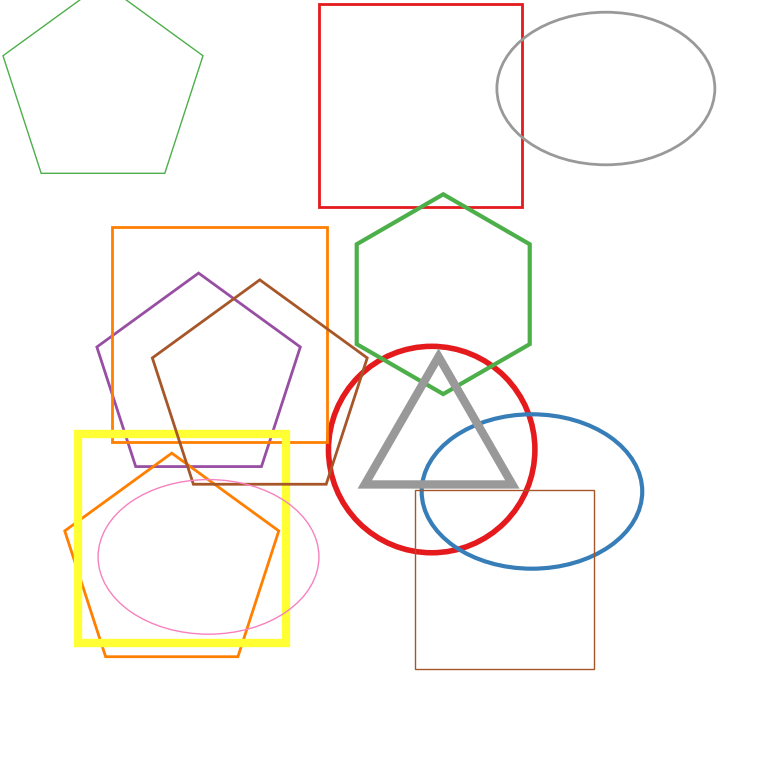[{"shape": "square", "thickness": 1, "radius": 0.66, "center": [0.546, 0.862]}, {"shape": "circle", "thickness": 2, "radius": 0.67, "center": [0.561, 0.416]}, {"shape": "oval", "thickness": 1.5, "radius": 0.72, "center": [0.691, 0.362]}, {"shape": "pentagon", "thickness": 0.5, "radius": 0.68, "center": [0.134, 0.885]}, {"shape": "hexagon", "thickness": 1.5, "radius": 0.65, "center": [0.576, 0.618]}, {"shape": "pentagon", "thickness": 1, "radius": 0.69, "center": [0.258, 0.506]}, {"shape": "pentagon", "thickness": 1, "radius": 0.73, "center": [0.223, 0.265]}, {"shape": "square", "thickness": 1, "radius": 0.7, "center": [0.285, 0.566]}, {"shape": "square", "thickness": 3, "radius": 0.68, "center": [0.236, 0.301]}, {"shape": "square", "thickness": 0.5, "radius": 0.58, "center": [0.655, 0.248]}, {"shape": "pentagon", "thickness": 1, "radius": 0.73, "center": [0.337, 0.49]}, {"shape": "oval", "thickness": 0.5, "radius": 0.72, "center": [0.271, 0.277]}, {"shape": "oval", "thickness": 1, "radius": 0.71, "center": [0.787, 0.885]}, {"shape": "triangle", "thickness": 3, "radius": 0.55, "center": [0.57, 0.426]}]